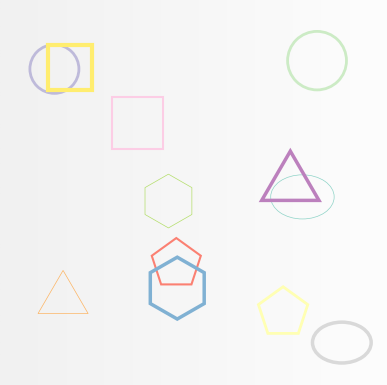[{"shape": "oval", "thickness": 0.5, "radius": 0.41, "center": [0.78, 0.489]}, {"shape": "pentagon", "thickness": 2, "radius": 0.33, "center": [0.731, 0.188]}, {"shape": "circle", "thickness": 2, "radius": 0.32, "center": [0.14, 0.821]}, {"shape": "pentagon", "thickness": 1.5, "radius": 0.33, "center": [0.455, 0.315]}, {"shape": "hexagon", "thickness": 2.5, "radius": 0.4, "center": [0.457, 0.252]}, {"shape": "triangle", "thickness": 0.5, "radius": 0.37, "center": [0.163, 0.223]}, {"shape": "hexagon", "thickness": 0.5, "radius": 0.35, "center": [0.435, 0.478]}, {"shape": "square", "thickness": 1.5, "radius": 0.33, "center": [0.355, 0.68]}, {"shape": "oval", "thickness": 2.5, "radius": 0.38, "center": [0.882, 0.11]}, {"shape": "triangle", "thickness": 2.5, "radius": 0.43, "center": [0.749, 0.522]}, {"shape": "circle", "thickness": 2, "radius": 0.38, "center": [0.818, 0.842]}, {"shape": "square", "thickness": 3, "radius": 0.29, "center": [0.181, 0.825]}]